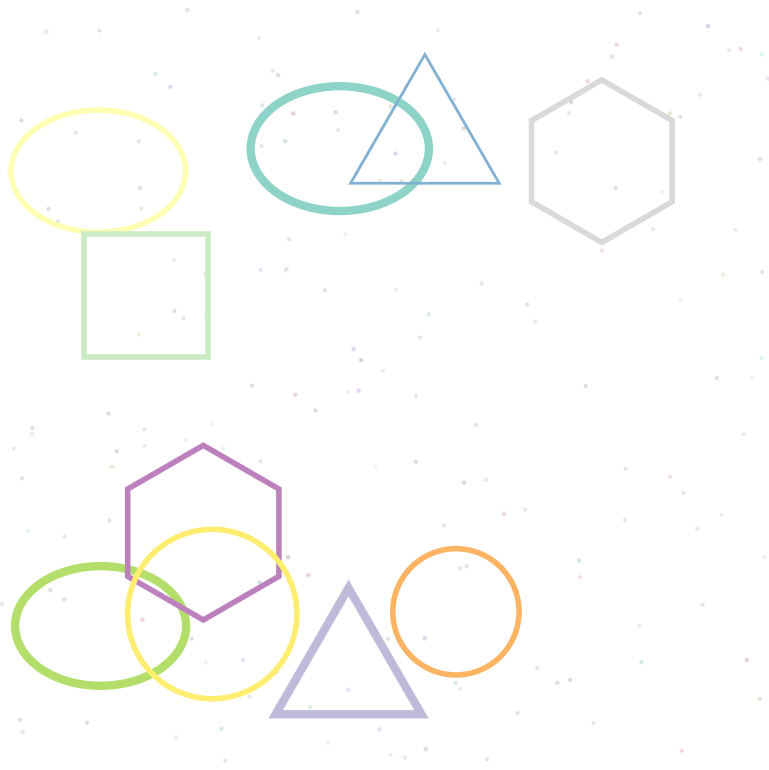[{"shape": "oval", "thickness": 3, "radius": 0.58, "center": [0.441, 0.807]}, {"shape": "oval", "thickness": 2, "radius": 0.57, "center": [0.128, 0.778]}, {"shape": "triangle", "thickness": 3, "radius": 0.55, "center": [0.453, 0.127]}, {"shape": "triangle", "thickness": 1, "radius": 0.56, "center": [0.552, 0.818]}, {"shape": "circle", "thickness": 2, "radius": 0.41, "center": [0.592, 0.205]}, {"shape": "oval", "thickness": 3, "radius": 0.56, "center": [0.131, 0.187]}, {"shape": "hexagon", "thickness": 2, "radius": 0.53, "center": [0.782, 0.791]}, {"shape": "hexagon", "thickness": 2, "radius": 0.57, "center": [0.264, 0.308]}, {"shape": "square", "thickness": 2, "radius": 0.4, "center": [0.189, 0.616]}, {"shape": "circle", "thickness": 2, "radius": 0.55, "center": [0.276, 0.203]}]